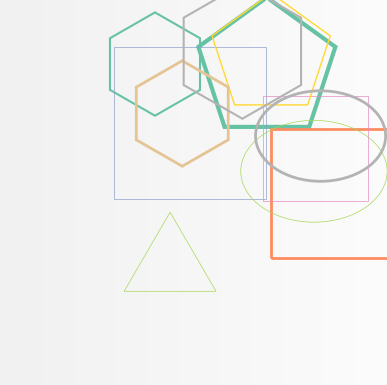[{"shape": "hexagon", "thickness": 1.5, "radius": 0.67, "center": [0.4, 0.834]}, {"shape": "pentagon", "thickness": 3, "radius": 0.93, "center": [0.689, 0.821]}, {"shape": "square", "thickness": 2, "radius": 0.84, "center": [0.866, 0.498]}, {"shape": "square", "thickness": 0.5, "radius": 0.99, "center": [0.49, 0.681]}, {"shape": "square", "thickness": 0.5, "radius": 0.68, "center": [0.814, 0.615]}, {"shape": "oval", "thickness": 0.5, "radius": 0.94, "center": [0.81, 0.555]}, {"shape": "triangle", "thickness": 0.5, "radius": 0.68, "center": [0.439, 0.312]}, {"shape": "pentagon", "thickness": 1, "radius": 0.8, "center": [0.7, 0.857]}, {"shape": "hexagon", "thickness": 2, "radius": 0.68, "center": [0.47, 0.705]}, {"shape": "hexagon", "thickness": 1.5, "radius": 0.87, "center": [0.625, 0.867]}, {"shape": "oval", "thickness": 2, "radius": 0.84, "center": [0.827, 0.647]}]